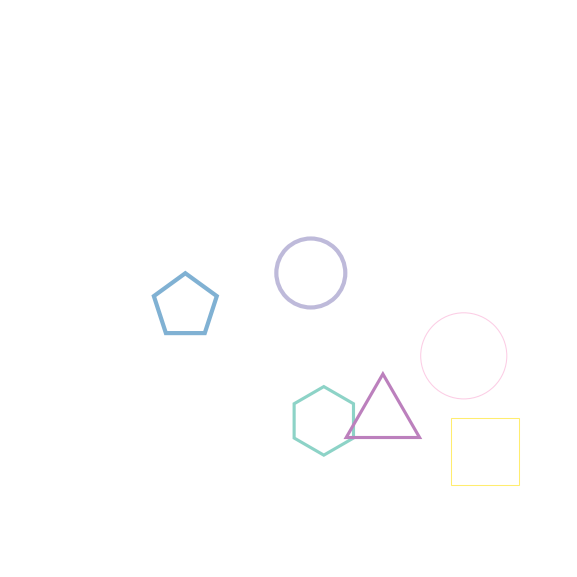[{"shape": "hexagon", "thickness": 1.5, "radius": 0.3, "center": [0.561, 0.27]}, {"shape": "circle", "thickness": 2, "radius": 0.3, "center": [0.538, 0.526]}, {"shape": "pentagon", "thickness": 2, "radius": 0.29, "center": [0.321, 0.469]}, {"shape": "circle", "thickness": 0.5, "radius": 0.37, "center": [0.803, 0.383]}, {"shape": "triangle", "thickness": 1.5, "radius": 0.37, "center": [0.663, 0.278]}, {"shape": "square", "thickness": 0.5, "radius": 0.29, "center": [0.84, 0.217]}]